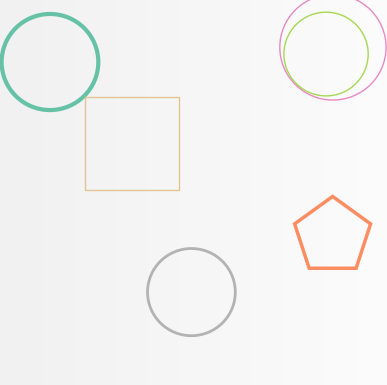[{"shape": "circle", "thickness": 3, "radius": 0.62, "center": [0.129, 0.839]}, {"shape": "pentagon", "thickness": 2.5, "radius": 0.52, "center": [0.858, 0.387]}, {"shape": "circle", "thickness": 1, "radius": 0.69, "center": [0.859, 0.877]}, {"shape": "circle", "thickness": 1, "radius": 0.54, "center": [0.841, 0.86]}, {"shape": "square", "thickness": 1, "radius": 0.6, "center": [0.341, 0.628]}, {"shape": "circle", "thickness": 2, "radius": 0.57, "center": [0.494, 0.241]}]